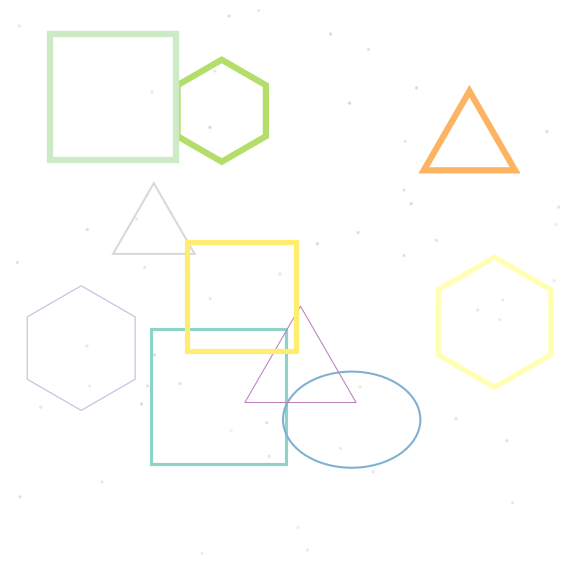[{"shape": "square", "thickness": 1.5, "radius": 0.58, "center": [0.378, 0.312]}, {"shape": "hexagon", "thickness": 2.5, "radius": 0.56, "center": [0.856, 0.441]}, {"shape": "hexagon", "thickness": 0.5, "radius": 0.54, "center": [0.141, 0.396]}, {"shape": "oval", "thickness": 1, "radius": 0.59, "center": [0.609, 0.272]}, {"shape": "triangle", "thickness": 3, "radius": 0.46, "center": [0.813, 0.75]}, {"shape": "hexagon", "thickness": 3, "radius": 0.44, "center": [0.384, 0.807]}, {"shape": "triangle", "thickness": 1, "radius": 0.41, "center": [0.266, 0.6]}, {"shape": "triangle", "thickness": 0.5, "radius": 0.56, "center": [0.52, 0.358]}, {"shape": "square", "thickness": 3, "radius": 0.55, "center": [0.196, 0.832]}, {"shape": "square", "thickness": 2.5, "radius": 0.47, "center": [0.419, 0.485]}]